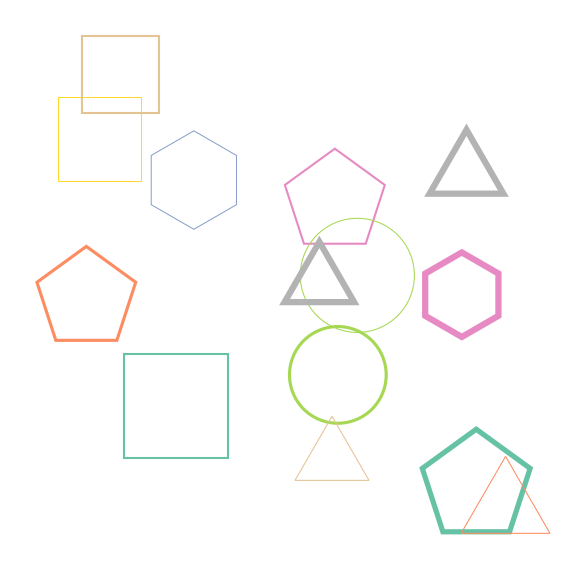[{"shape": "square", "thickness": 1, "radius": 0.45, "center": [0.305, 0.296]}, {"shape": "pentagon", "thickness": 2.5, "radius": 0.49, "center": [0.825, 0.158]}, {"shape": "pentagon", "thickness": 1.5, "radius": 0.45, "center": [0.149, 0.483]}, {"shape": "triangle", "thickness": 0.5, "radius": 0.44, "center": [0.875, 0.12]}, {"shape": "hexagon", "thickness": 0.5, "radius": 0.43, "center": [0.336, 0.687]}, {"shape": "hexagon", "thickness": 3, "radius": 0.37, "center": [0.8, 0.489]}, {"shape": "pentagon", "thickness": 1, "radius": 0.45, "center": [0.58, 0.651]}, {"shape": "circle", "thickness": 1.5, "radius": 0.42, "center": [0.585, 0.35]}, {"shape": "circle", "thickness": 0.5, "radius": 0.49, "center": [0.619, 0.522]}, {"shape": "square", "thickness": 0.5, "radius": 0.36, "center": [0.172, 0.759]}, {"shape": "square", "thickness": 1, "radius": 0.33, "center": [0.208, 0.871]}, {"shape": "triangle", "thickness": 0.5, "radius": 0.37, "center": [0.575, 0.204]}, {"shape": "triangle", "thickness": 3, "radius": 0.35, "center": [0.553, 0.511]}, {"shape": "triangle", "thickness": 3, "radius": 0.37, "center": [0.808, 0.701]}]